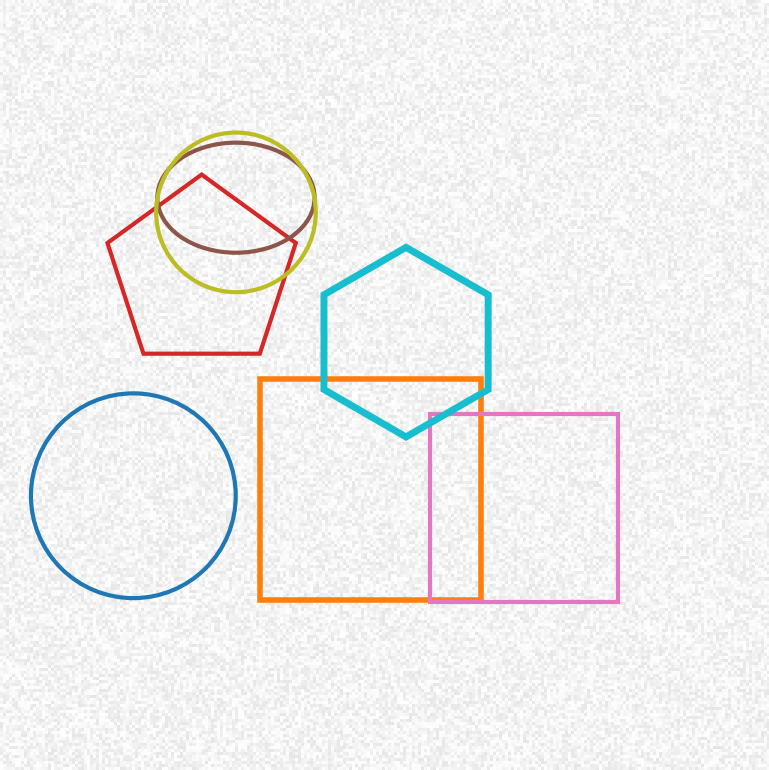[{"shape": "circle", "thickness": 1.5, "radius": 0.66, "center": [0.173, 0.356]}, {"shape": "square", "thickness": 2, "radius": 0.72, "center": [0.481, 0.364]}, {"shape": "pentagon", "thickness": 1.5, "radius": 0.64, "center": [0.262, 0.645]}, {"shape": "oval", "thickness": 1.5, "radius": 0.51, "center": [0.306, 0.743]}, {"shape": "square", "thickness": 1.5, "radius": 0.61, "center": [0.681, 0.34]}, {"shape": "circle", "thickness": 1.5, "radius": 0.52, "center": [0.306, 0.724]}, {"shape": "hexagon", "thickness": 2.5, "radius": 0.62, "center": [0.527, 0.556]}]